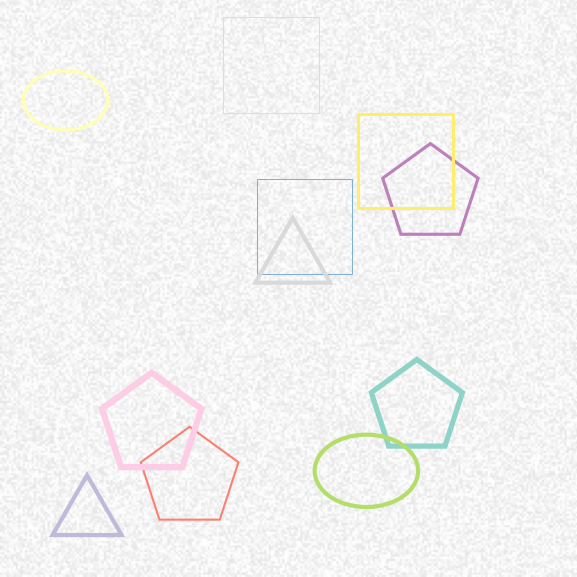[{"shape": "pentagon", "thickness": 2.5, "radius": 0.41, "center": [0.722, 0.294]}, {"shape": "oval", "thickness": 1.5, "radius": 0.36, "center": [0.114, 0.825]}, {"shape": "triangle", "thickness": 2, "radius": 0.35, "center": [0.151, 0.107]}, {"shape": "pentagon", "thickness": 1, "radius": 0.44, "center": [0.328, 0.171]}, {"shape": "square", "thickness": 0.5, "radius": 0.41, "center": [0.527, 0.607]}, {"shape": "oval", "thickness": 2, "radius": 0.45, "center": [0.634, 0.184]}, {"shape": "pentagon", "thickness": 3, "radius": 0.45, "center": [0.263, 0.263]}, {"shape": "triangle", "thickness": 2, "radius": 0.37, "center": [0.507, 0.547]}, {"shape": "pentagon", "thickness": 1.5, "radius": 0.43, "center": [0.745, 0.664]}, {"shape": "square", "thickness": 0.5, "radius": 0.42, "center": [0.47, 0.887]}, {"shape": "square", "thickness": 1.5, "radius": 0.41, "center": [0.702, 0.72]}]